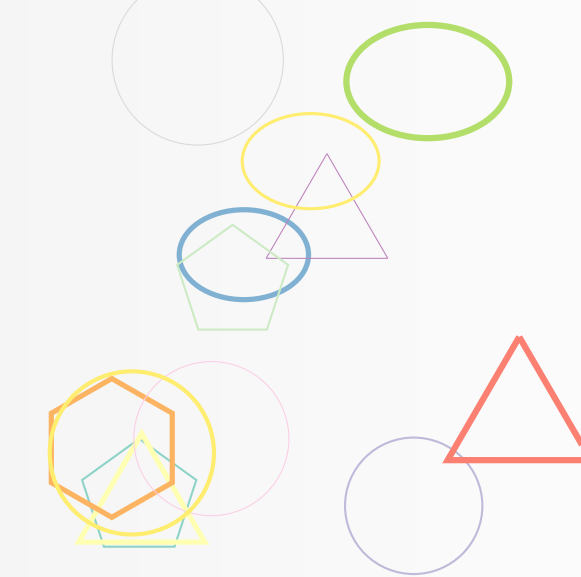[{"shape": "pentagon", "thickness": 1, "radius": 0.52, "center": [0.239, 0.136]}, {"shape": "triangle", "thickness": 2.5, "radius": 0.63, "center": [0.244, 0.123]}, {"shape": "circle", "thickness": 1, "radius": 0.59, "center": [0.712, 0.123]}, {"shape": "triangle", "thickness": 3, "radius": 0.71, "center": [0.893, 0.273]}, {"shape": "oval", "thickness": 2.5, "radius": 0.56, "center": [0.42, 0.558]}, {"shape": "hexagon", "thickness": 2.5, "radius": 0.6, "center": [0.192, 0.223]}, {"shape": "oval", "thickness": 3, "radius": 0.7, "center": [0.736, 0.858]}, {"shape": "circle", "thickness": 0.5, "radius": 0.67, "center": [0.364, 0.24]}, {"shape": "circle", "thickness": 0.5, "radius": 0.74, "center": [0.34, 0.895]}, {"shape": "triangle", "thickness": 0.5, "radius": 0.6, "center": [0.563, 0.612]}, {"shape": "pentagon", "thickness": 1, "radius": 0.5, "center": [0.4, 0.51]}, {"shape": "oval", "thickness": 1.5, "radius": 0.59, "center": [0.534, 0.72]}, {"shape": "circle", "thickness": 2, "radius": 0.71, "center": [0.227, 0.215]}]